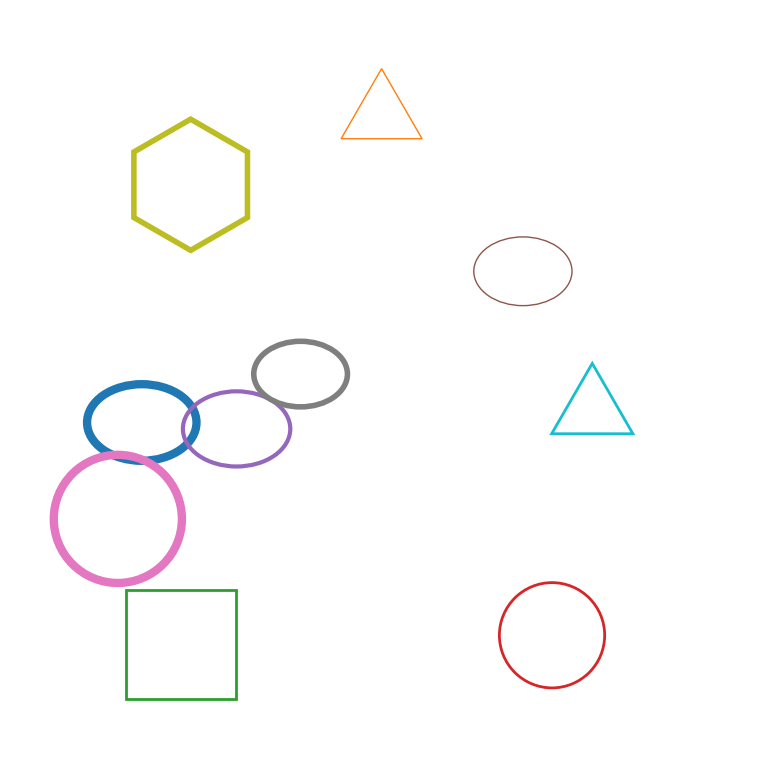[{"shape": "oval", "thickness": 3, "radius": 0.36, "center": [0.184, 0.451]}, {"shape": "triangle", "thickness": 0.5, "radius": 0.3, "center": [0.496, 0.85]}, {"shape": "square", "thickness": 1, "radius": 0.36, "center": [0.235, 0.163]}, {"shape": "circle", "thickness": 1, "radius": 0.34, "center": [0.717, 0.175]}, {"shape": "oval", "thickness": 1.5, "radius": 0.35, "center": [0.307, 0.443]}, {"shape": "oval", "thickness": 0.5, "radius": 0.32, "center": [0.679, 0.648]}, {"shape": "circle", "thickness": 3, "radius": 0.42, "center": [0.153, 0.326]}, {"shape": "oval", "thickness": 2, "radius": 0.3, "center": [0.39, 0.514]}, {"shape": "hexagon", "thickness": 2, "radius": 0.43, "center": [0.248, 0.76]}, {"shape": "triangle", "thickness": 1, "radius": 0.3, "center": [0.769, 0.467]}]